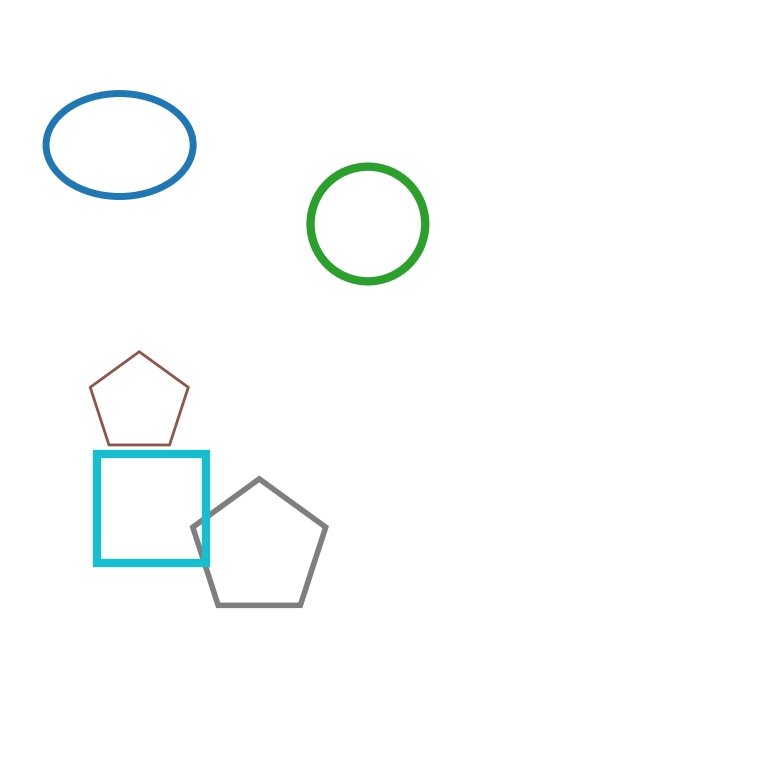[{"shape": "oval", "thickness": 2.5, "radius": 0.48, "center": [0.155, 0.812]}, {"shape": "circle", "thickness": 3, "radius": 0.37, "center": [0.478, 0.709]}, {"shape": "pentagon", "thickness": 1, "radius": 0.33, "center": [0.181, 0.476]}, {"shape": "pentagon", "thickness": 2, "radius": 0.45, "center": [0.337, 0.287]}, {"shape": "square", "thickness": 3, "radius": 0.35, "center": [0.197, 0.34]}]